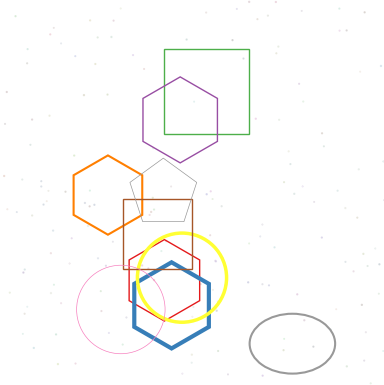[{"shape": "hexagon", "thickness": 1, "radius": 0.53, "center": [0.427, 0.272]}, {"shape": "hexagon", "thickness": 3, "radius": 0.56, "center": [0.446, 0.207]}, {"shape": "square", "thickness": 1, "radius": 0.55, "center": [0.536, 0.762]}, {"shape": "hexagon", "thickness": 1, "radius": 0.56, "center": [0.468, 0.689]}, {"shape": "hexagon", "thickness": 1.5, "radius": 0.51, "center": [0.28, 0.493]}, {"shape": "circle", "thickness": 2.5, "radius": 0.58, "center": [0.473, 0.279]}, {"shape": "square", "thickness": 1, "radius": 0.45, "center": [0.41, 0.392]}, {"shape": "circle", "thickness": 0.5, "radius": 0.57, "center": [0.314, 0.196]}, {"shape": "oval", "thickness": 1.5, "radius": 0.56, "center": [0.759, 0.107]}, {"shape": "pentagon", "thickness": 0.5, "radius": 0.46, "center": [0.424, 0.498]}]